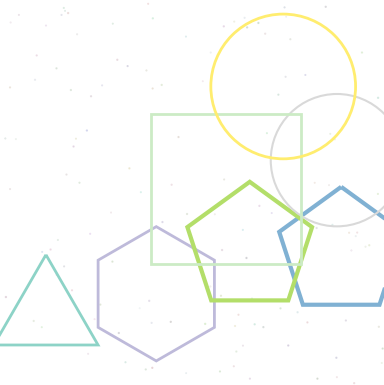[{"shape": "triangle", "thickness": 2, "radius": 0.78, "center": [0.119, 0.182]}, {"shape": "hexagon", "thickness": 2, "radius": 0.87, "center": [0.406, 0.237]}, {"shape": "pentagon", "thickness": 3, "radius": 0.85, "center": [0.886, 0.345]}, {"shape": "pentagon", "thickness": 3, "radius": 0.85, "center": [0.649, 0.357]}, {"shape": "circle", "thickness": 1.5, "radius": 0.86, "center": [0.875, 0.584]}, {"shape": "square", "thickness": 2, "radius": 0.97, "center": [0.587, 0.51]}, {"shape": "circle", "thickness": 2, "radius": 0.94, "center": [0.736, 0.775]}]